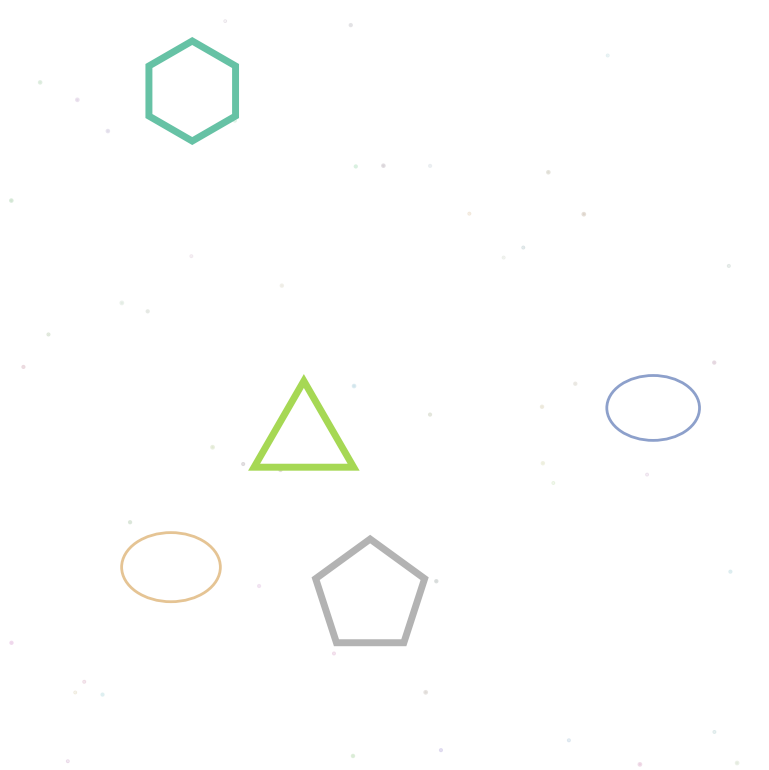[{"shape": "hexagon", "thickness": 2.5, "radius": 0.32, "center": [0.25, 0.882]}, {"shape": "oval", "thickness": 1, "radius": 0.3, "center": [0.848, 0.47]}, {"shape": "triangle", "thickness": 2.5, "radius": 0.37, "center": [0.395, 0.431]}, {"shape": "oval", "thickness": 1, "radius": 0.32, "center": [0.222, 0.263]}, {"shape": "pentagon", "thickness": 2.5, "radius": 0.37, "center": [0.481, 0.225]}]